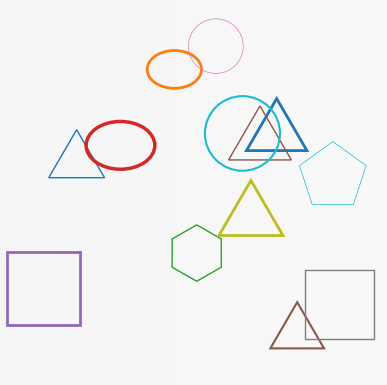[{"shape": "triangle", "thickness": 1, "radius": 0.42, "center": [0.198, 0.58]}, {"shape": "triangle", "thickness": 2, "radius": 0.45, "center": [0.714, 0.654]}, {"shape": "oval", "thickness": 2, "radius": 0.35, "center": [0.45, 0.82]}, {"shape": "hexagon", "thickness": 1, "radius": 0.37, "center": [0.508, 0.343]}, {"shape": "oval", "thickness": 2.5, "radius": 0.44, "center": [0.311, 0.622]}, {"shape": "square", "thickness": 2, "radius": 0.48, "center": [0.112, 0.251]}, {"shape": "triangle", "thickness": 1, "radius": 0.47, "center": [0.671, 0.631]}, {"shape": "triangle", "thickness": 1.5, "radius": 0.4, "center": [0.767, 0.135]}, {"shape": "circle", "thickness": 0.5, "radius": 0.35, "center": [0.557, 0.88]}, {"shape": "square", "thickness": 1, "radius": 0.45, "center": [0.876, 0.209]}, {"shape": "triangle", "thickness": 2, "radius": 0.48, "center": [0.648, 0.436]}, {"shape": "pentagon", "thickness": 0.5, "radius": 0.45, "center": [0.859, 0.542]}, {"shape": "circle", "thickness": 1.5, "radius": 0.48, "center": [0.626, 0.653]}]